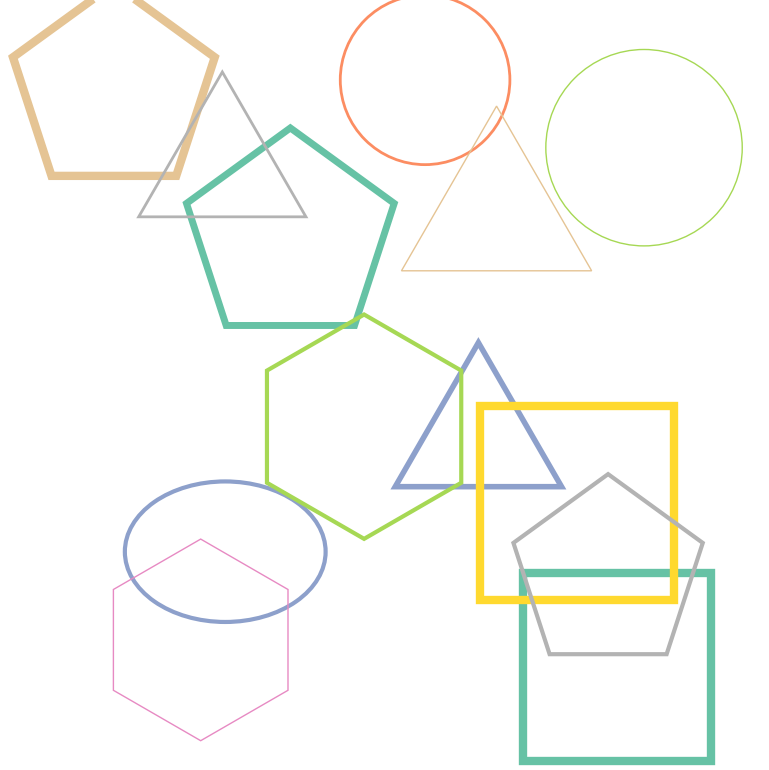[{"shape": "pentagon", "thickness": 2.5, "radius": 0.71, "center": [0.377, 0.692]}, {"shape": "square", "thickness": 3, "radius": 0.61, "center": [0.801, 0.134]}, {"shape": "circle", "thickness": 1, "radius": 0.55, "center": [0.552, 0.896]}, {"shape": "oval", "thickness": 1.5, "radius": 0.65, "center": [0.293, 0.284]}, {"shape": "triangle", "thickness": 2, "radius": 0.62, "center": [0.621, 0.43]}, {"shape": "hexagon", "thickness": 0.5, "radius": 0.65, "center": [0.261, 0.169]}, {"shape": "hexagon", "thickness": 1.5, "radius": 0.73, "center": [0.473, 0.446]}, {"shape": "circle", "thickness": 0.5, "radius": 0.64, "center": [0.836, 0.808]}, {"shape": "square", "thickness": 3, "radius": 0.63, "center": [0.749, 0.347]}, {"shape": "triangle", "thickness": 0.5, "radius": 0.71, "center": [0.645, 0.72]}, {"shape": "pentagon", "thickness": 3, "radius": 0.69, "center": [0.148, 0.883]}, {"shape": "pentagon", "thickness": 1.5, "radius": 0.65, "center": [0.79, 0.255]}, {"shape": "triangle", "thickness": 1, "radius": 0.63, "center": [0.289, 0.781]}]